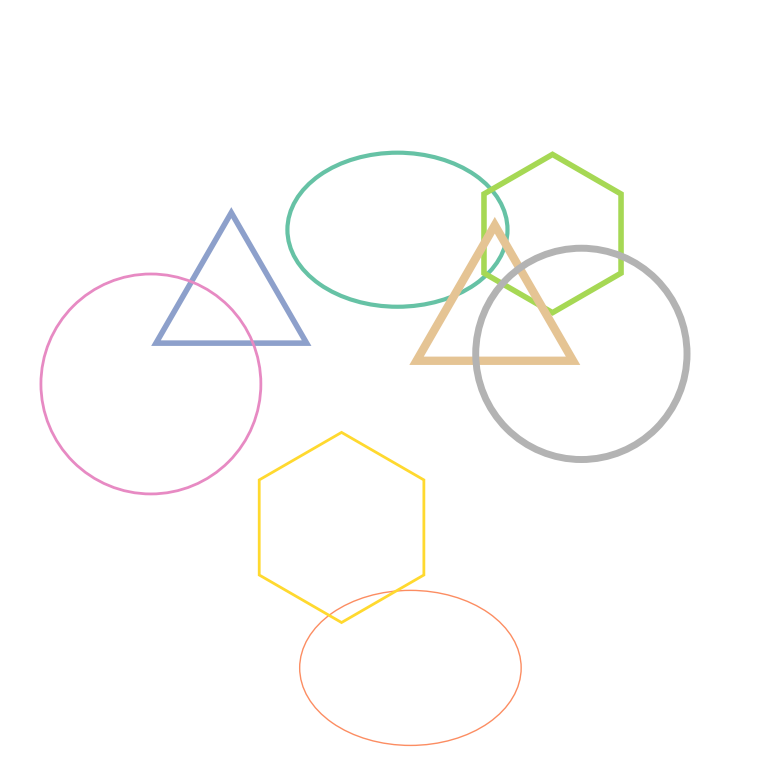[{"shape": "oval", "thickness": 1.5, "radius": 0.71, "center": [0.516, 0.702]}, {"shape": "oval", "thickness": 0.5, "radius": 0.72, "center": [0.533, 0.133]}, {"shape": "triangle", "thickness": 2, "radius": 0.56, "center": [0.3, 0.611]}, {"shape": "circle", "thickness": 1, "radius": 0.71, "center": [0.196, 0.501]}, {"shape": "hexagon", "thickness": 2, "radius": 0.51, "center": [0.718, 0.697]}, {"shape": "hexagon", "thickness": 1, "radius": 0.62, "center": [0.444, 0.315]}, {"shape": "triangle", "thickness": 3, "radius": 0.59, "center": [0.643, 0.59]}, {"shape": "circle", "thickness": 2.5, "radius": 0.69, "center": [0.755, 0.54]}]